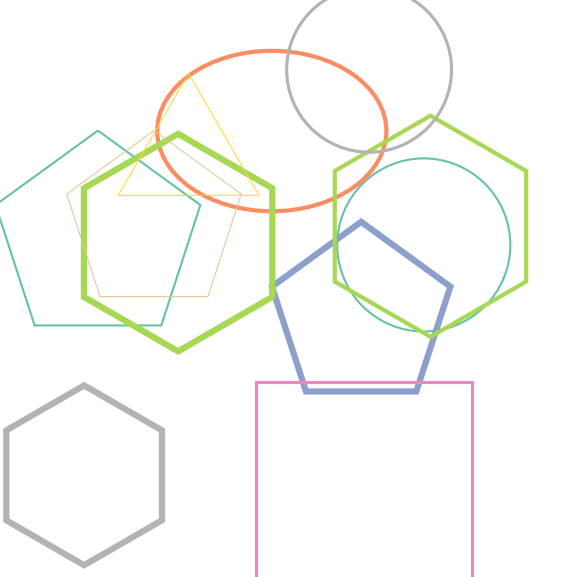[{"shape": "circle", "thickness": 1, "radius": 0.75, "center": [0.734, 0.575]}, {"shape": "pentagon", "thickness": 1, "radius": 0.93, "center": [0.17, 0.587]}, {"shape": "oval", "thickness": 2, "radius": 0.99, "center": [0.471, 0.772]}, {"shape": "pentagon", "thickness": 3, "radius": 0.81, "center": [0.625, 0.453]}, {"shape": "square", "thickness": 1.5, "radius": 0.94, "center": [0.63, 0.15]}, {"shape": "hexagon", "thickness": 3, "radius": 0.94, "center": [0.308, 0.579]}, {"shape": "hexagon", "thickness": 2, "radius": 0.96, "center": [0.745, 0.607]}, {"shape": "triangle", "thickness": 0.5, "radius": 0.7, "center": [0.327, 0.731]}, {"shape": "pentagon", "thickness": 0.5, "radius": 0.79, "center": [0.267, 0.614]}, {"shape": "hexagon", "thickness": 3, "radius": 0.78, "center": [0.146, 0.176]}, {"shape": "circle", "thickness": 1.5, "radius": 0.71, "center": [0.639, 0.878]}]